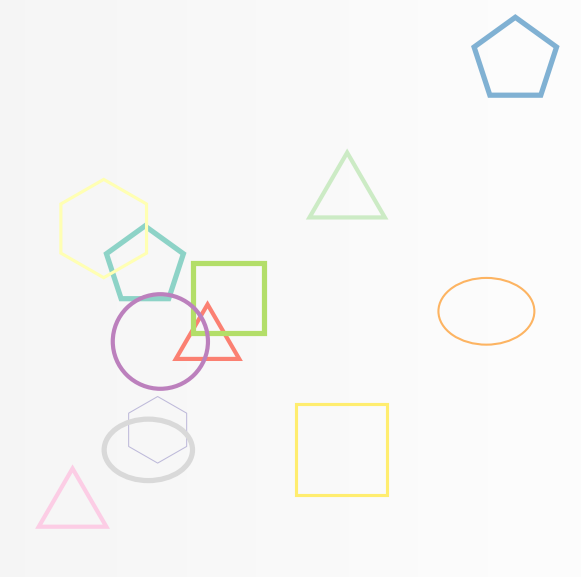[{"shape": "pentagon", "thickness": 2.5, "radius": 0.35, "center": [0.249, 0.538]}, {"shape": "hexagon", "thickness": 1.5, "radius": 0.43, "center": [0.178, 0.603]}, {"shape": "hexagon", "thickness": 0.5, "radius": 0.29, "center": [0.271, 0.255]}, {"shape": "triangle", "thickness": 2, "radius": 0.31, "center": [0.357, 0.409]}, {"shape": "pentagon", "thickness": 2.5, "radius": 0.37, "center": [0.887, 0.895]}, {"shape": "oval", "thickness": 1, "radius": 0.41, "center": [0.837, 0.46]}, {"shape": "square", "thickness": 2.5, "radius": 0.3, "center": [0.393, 0.483]}, {"shape": "triangle", "thickness": 2, "radius": 0.34, "center": [0.125, 0.121]}, {"shape": "oval", "thickness": 2.5, "radius": 0.38, "center": [0.255, 0.22]}, {"shape": "circle", "thickness": 2, "radius": 0.41, "center": [0.276, 0.408]}, {"shape": "triangle", "thickness": 2, "radius": 0.37, "center": [0.597, 0.66]}, {"shape": "square", "thickness": 1.5, "radius": 0.39, "center": [0.587, 0.221]}]